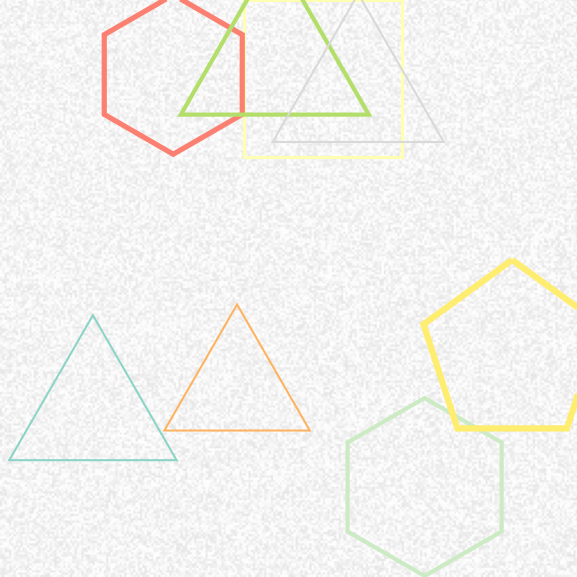[{"shape": "triangle", "thickness": 1, "radius": 0.84, "center": [0.161, 0.286]}, {"shape": "square", "thickness": 1.5, "radius": 0.68, "center": [0.56, 0.863]}, {"shape": "hexagon", "thickness": 2.5, "radius": 0.69, "center": [0.3, 0.87]}, {"shape": "triangle", "thickness": 1, "radius": 0.73, "center": [0.411, 0.326]}, {"shape": "triangle", "thickness": 2, "radius": 0.94, "center": [0.476, 0.895]}, {"shape": "triangle", "thickness": 1, "radius": 0.85, "center": [0.62, 0.839]}, {"shape": "hexagon", "thickness": 2, "radius": 0.77, "center": [0.735, 0.156]}, {"shape": "pentagon", "thickness": 3, "radius": 0.81, "center": [0.887, 0.388]}]